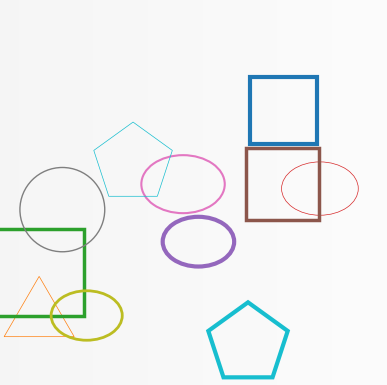[{"shape": "square", "thickness": 3, "radius": 0.43, "center": [0.731, 0.712]}, {"shape": "triangle", "thickness": 0.5, "radius": 0.52, "center": [0.101, 0.178]}, {"shape": "square", "thickness": 2.5, "radius": 0.56, "center": [0.104, 0.292]}, {"shape": "oval", "thickness": 0.5, "radius": 0.49, "center": [0.826, 0.51]}, {"shape": "oval", "thickness": 3, "radius": 0.46, "center": [0.512, 0.372]}, {"shape": "square", "thickness": 2.5, "radius": 0.47, "center": [0.729, 0.522]}, {"shape": "oval", "thickness": 1.5, "radius": 0.54, "center": [0.472, 0.522]}, {"shape": "circle", "thickness": 1, "radius": 0.55, "center": [0.161, 0.456]}, {"shape": "oval", "thickness": 2, "radius": 0.46, "center": [0.224, 0.18]}, {"shape": "pentagon", "thickness": 3, "radius": 0.54, "center": [0.64, 0.107]}, {"shape": "pentagon", "thickness": 0.5, "radius": 0.53, "center": [0.343, 0.576]}]